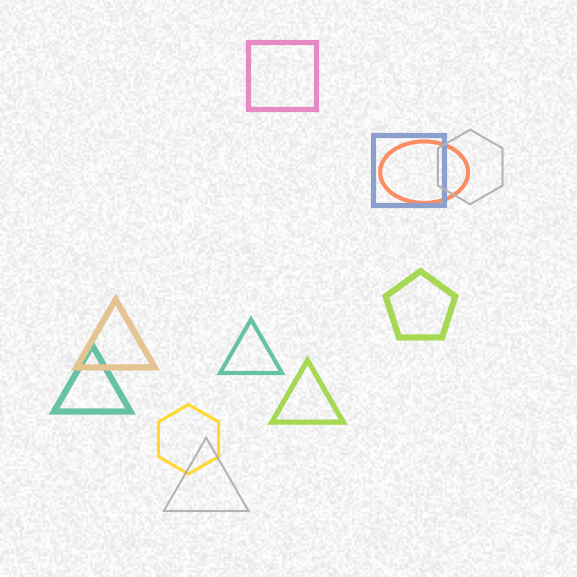[{"shape": "triangle", "thickness": 2, "radius": 0.31, "center": [0.435, 0.384]}, {"shape": "triangle", "thickness": 3, "radius": 0.38, "center": [0.16, 0.325]}, {"shape": "oval", "thickness": 2, "radius": 0.38, "center": [0.734, 0.701]}, {"shape": "square", "thickness": 2.5, "radius": 0.3, "center": [0.707, 0.705]}, {"shape": "square", "thickness": 2.5, "radius": 0.29, "center": [0.488, 0.868]}, {"shape": "pentagon", "thickness": 3, "radius": 0.32, "center": [0.728, 0.466]}, {"shape": "triangle", "thickness": 2.5, "radius": 0.36, "center": [0.533, 0.304]}, {"shape": "hexagon", "thickness": 1.5, "radius": 0.3, "center": [0.326, 0.238]}, {"shape": "triangle", "thickness": 3, "radius": 0.39, "center": [0.2, 0.402]}, {"shape": "hexagon", "thickness": 1, "radius": 0.32, "center": [0.814, 0.71]}, {"shape": "triangle", "thickness": 1, "radius": 0.42, "center": [0.357, 0.157]}]